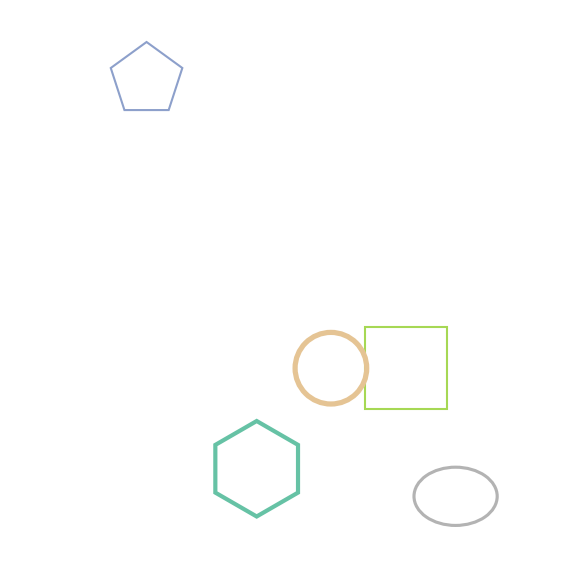[{"shape": "hexagon", "thickness": 2, "radius": 0.41, "center": [0.444, 0.187]}, {"shape": "pentagon", "thickness": 1, "radius": 0.33, "center": [0.254, 0.861]}, {"shape": "square", "thickness": 1, "radius": 0.36, "center": [0.703, 0.361]}, {"shape": "circle", "thickness": 2.5, "radius": 0.31, "center": [0.573, 0.362]}, {"shape": "oval", "thickness": 1.5, "radius": 0.36, "center": [0.789, 0.14]}]